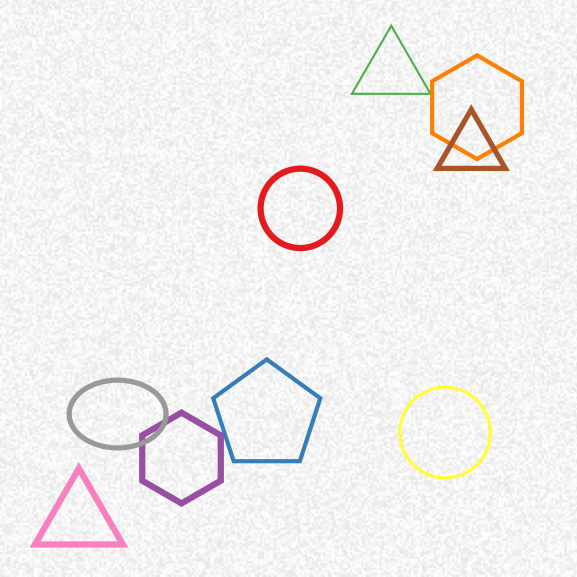[{"shape": "circle", "thickness": 3, "radius": 0.34, "center": [0.52, 0.638]}, {"shape": "pentagon", "thickness": 2, "radius": 0.49, "center": [0.462, 0.279]}, {"shape": "triangle", "thickness": 1, "radius": 0.39, "center": [0.677, 0.876]}, {"shape": "hexagon", "thickness": 3, "radius": 0.39, "center": [0.314, 0.206]}, {"shape": "hexagon", "thickness": 2, "radius": 0.45, "center": [0.826, 0.813]}, {"shape": "circle", "thickness": 1.5, "radius": 0.39, "center": [0.771, 0.25]}, {"shape": "triangle", "thickness": 2.5, "radius": 0.34, "center": [0.816, 0.742]}, {"shape": "triangle", "thickness": 3, "radius": 0.44, "center": [0.137, 0.1]}, {"shape": "oval", "thickness": 2.5, "radius": 0.42, "center": [0.204, 0.282]}]